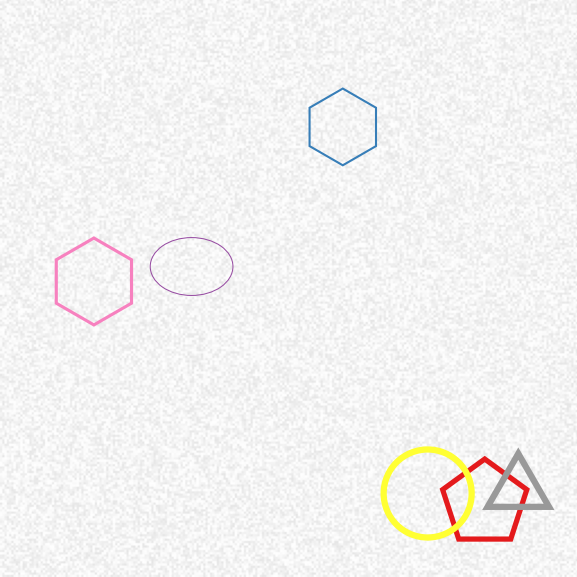[{"shape": "pentagon", "thickness": 2.5, "radius": 0.38, "center": [0.839, 0.128]}, {"shape": "hexagon", "thickness": 1, "radius": 0.33, "center": [0.594, 0.779]}, {"shape": "oval", "thickness": 0.5, "radius": 0.36, "center": [0.332, 0.538]}, {"shape": "circle", "thickness": 3, "radius": 0.38, "center": [0.741, 0.145]}, {"shape": "hexagon", "thickness": 1.5, "radius": 0.38, "center": [0.163, 0.512]}, {"shape": "triangle", "thickness": 3, "radius": 0.31, "center": [0.897, 0.152]}]